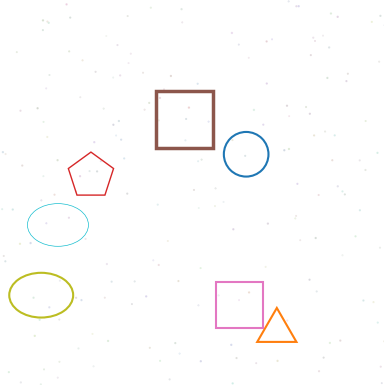[{"shape": "circle", "thickness": 1.5, "radius": 0.29, "center": [0.639, 0.599]}, {"shape": "triangle", "thickness": 1.5, "radius": 0.29, "center": [0.719, 0.141]}, {"shape": "pentagon", "thickness": 1, "radius": 0.31, "center": [0.236, 0.543]}, {"shape": "square", "thickness": 2.5, "radius": 0.37, "center": [0.478, 0.689]}, {"shape": "square", "thickness": 1.5, "radius": 0.3, "center": [0.622, 0.208]}, {"shape": "oval", "thickness": 1.5, "radius": 0.42, "center": [0.107, 0.233]}, {"shape": "oval", "thickness": 0.5, "radius": 0.4, "center": [0.15, 0.416]}]